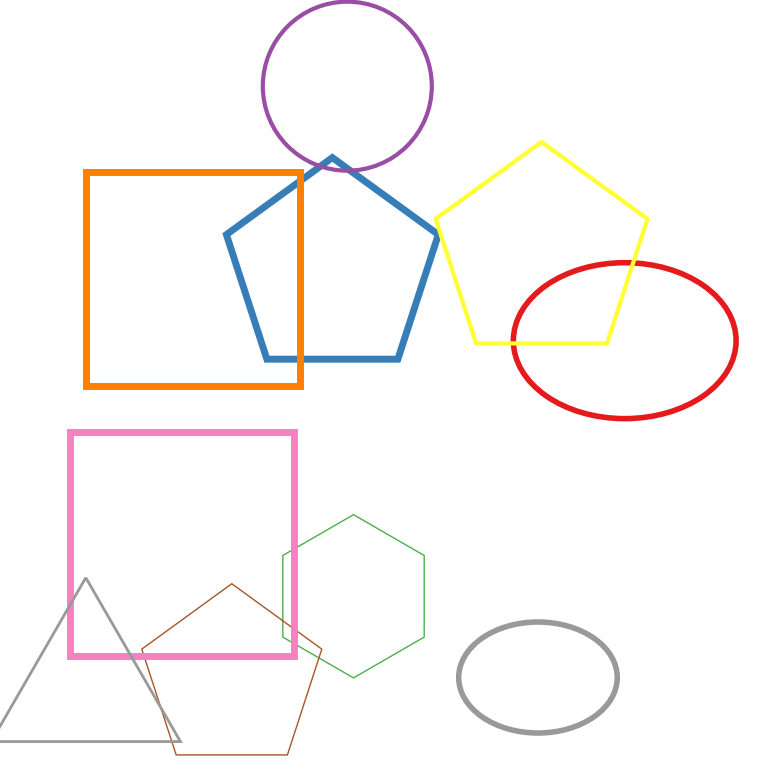[{"shape": "oval", "thickness": 2, "radius": 0.72, "center": [0.811, 0.558]}, {"shape": "pentagon", "thickness": 2.5, "radius": 0.72, "center": [0.432, 0.651]}, {"shape": "hexagon", "thickness": 0.5, "radius": 0.53, "center": [0.459, 0.226]}, {"shape": "circle", "thickness": 1.5, "radius": 0.55, "center": [0.451, 0.888]}, {"shape": "square", "thickness": 2.5, "radius": 0.7, "center": [0.25, 0.637]}, {"shape": "pentagon", "thickness": 1.5, "radius": 0.72, "center": [0.703, 0.671]}, {"shape": "pentagon", "thickness": 0.5, "radius": 0.61, "center": [0.301, 0.119]}, {"shape": "square", "thickness": 2.5, "radius": 0.73, "center": [0.236, 0.293]}, {"shape": "oval", "thickness": 2, "radius": 0.51, "center": [0.699, 0.12]}, {"shape": "triangle", "thickness": 1, "radius": 0.71, "center": [0.111, 0.108]}]